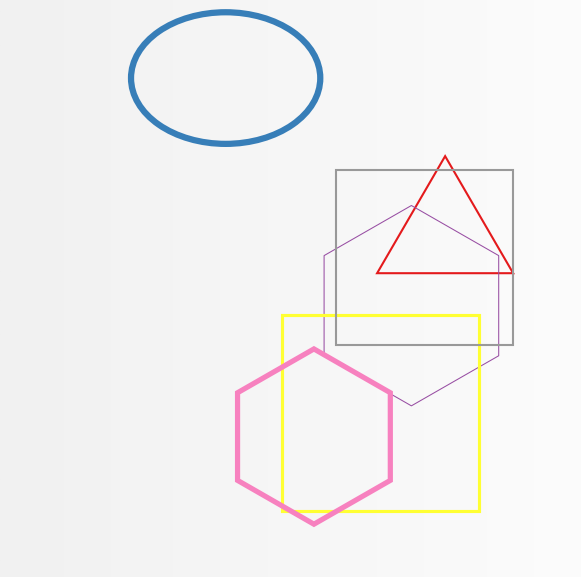[{"shape": "triangle", "thickness": 1, "radius": 0.68, "center": [0.766, 0.594]}, {"shape": "oval", "thickness": 3, "radius": 0.81, "center": [0.388, 0.864]}, {"shape": "hexagon", "thickness": 0.5, "radius": 0.87, "center": [0.708, 0.47]}, {"shape": "square", "thickness": 1.5, "radius": 0.85, "center": [0.654, 0.284]}, {"shape": "hexagon", "thickness": 2.5, "radius": 0.76, "center": [0.54, 0.243]}, {"shape": "square", "thickness": 1, "radius": 0.76, "center": [0.73, 0.554]}]